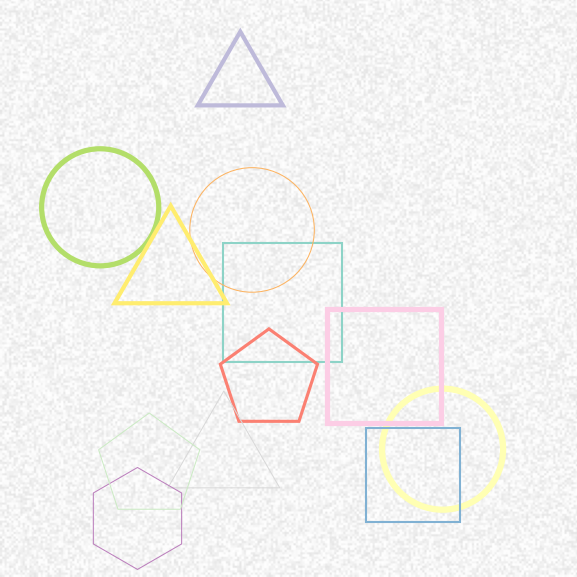[{"shape": "square", "thickness": 1, "radius": 0.52, "center": [0.488, 0.475]}, {"shape": "circle", "thickness": 3, "radius": 0.52, "center": [0.766, 0.221]}, {"shape": "triangle", "thickness": 2, "radius": 0.43, "center": [0.416, 0.859]}, {"shape": "pentagon", "thickness": 1.5, "radius": 0.44, "center": [0.466, 0.341]}, {"shape": "square", "thickness": 1, "radius": 0.41, "center": [0.715, 0.177]}, {"shape": "circle", "thickness": 0.5, "radius": 0.54, "center": [0.436, 0.601]}, {"shape": "circle", "thickness": 2.5, "radius": 0.51, "center": [0.173, 0.64]}, {"shape": "square", "thickness": 2.5, "radius": 0.49, "center": [0.665, 0.365]}, {"shape": "triangle", "thickness": 0.5, "radius": 0.56, "center": [0.388, 0.21]}, {"shape": "hexagon", "thickness": 0.5, "radius": 0.44, "center": [0.238, 0.101]}, {"shape": "pentagon", "thickness": 0.5, "radius": 0.46, "center": [0.258, 0.192]}, {"shape": "triangle", "thickness": 2, "radius": 0.56, "center": [0.296, 0.53]}]